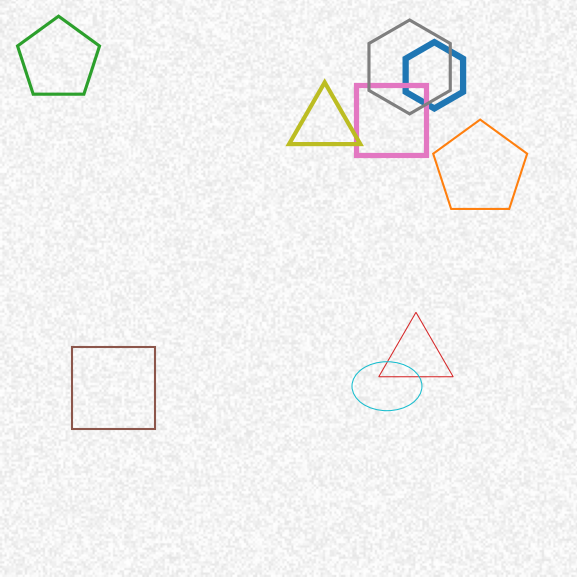[{"shape": "hexagon", "thickness": 3, "radius": 0.29, "center": [0.752, 0.869]}, {"shape": "pentagon", "thickness": 1, "radius": 0.43, "center": [0.831, 0.707]}, {"shape": "pentagon", "thickness": 1.5, "radius": 0.37, "center": [0.101, 0.896]}, {"shape": "triangle", "thickness": 0.5, "radius": 0.37, "center": [0.72, 0.384]}, {"shape": "square", "thickness": 1, "radius": 0.36, "center": [0.196, 0.328]}, {"shape": "square", "thickness": 2.5, "radius": 0.3, "center": [0.677, 0.791]}, {"shape": "hexagon", "thickness": 1.5, "radius": 0.41, "center": [0.709, 0.883]}, {"shape": "triangle", "thickness": 2, "radius": 0.36, "center": [0.562, 0.785]}, {"shape": "oval", "thickness": 0.5, "radius": 0.3, "center": [0.67, 0.33]}]